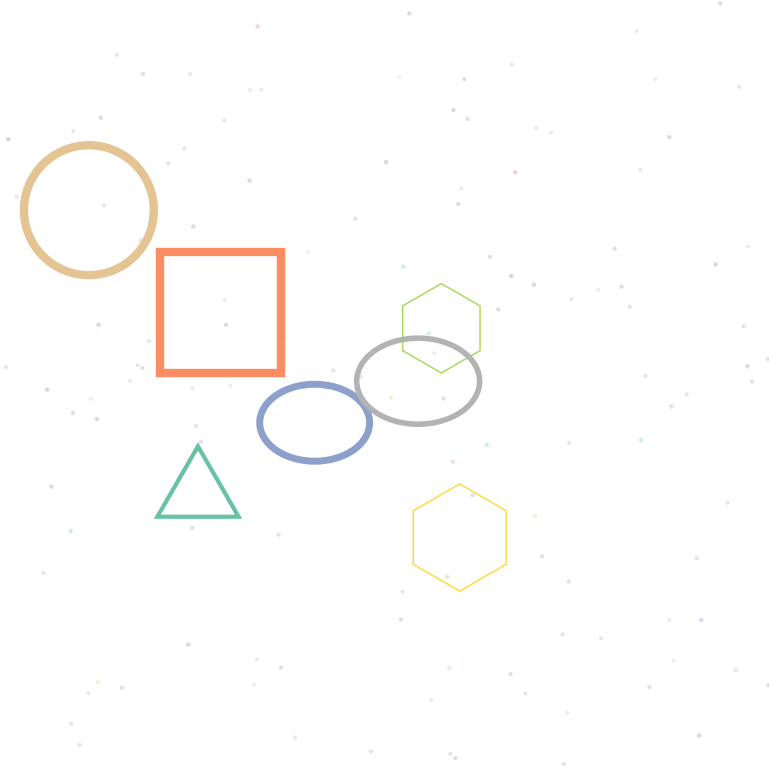[{"shape": "triangle", "thickness": 1.5, "radius": 0.3, "center": [0.257, 0.359]}, {"shape": "square", "thickness": 3, "radius": 0.39, "center": [0.286, 0.594]}, {"shape": "oval", "thickness": 2.5, "radius": 0.36, "center": [0.409, 0.451]}, {"shape": "hexagon", "thickness": 0.5, "radius": 0.29, "center": [0.573, 0.574]}, {"shape": "hexagon", "thickness": 0.5, "radius": 0.35, "center": [0.597, 0.302]}, {"shape": "circle", "thickness": 3, "radius": 0.42, "center": [0.115, 0.727]}, {"shape": "oval", "thickness": 2, "radius": 0.4, "center": [0.543, 0.505]}]